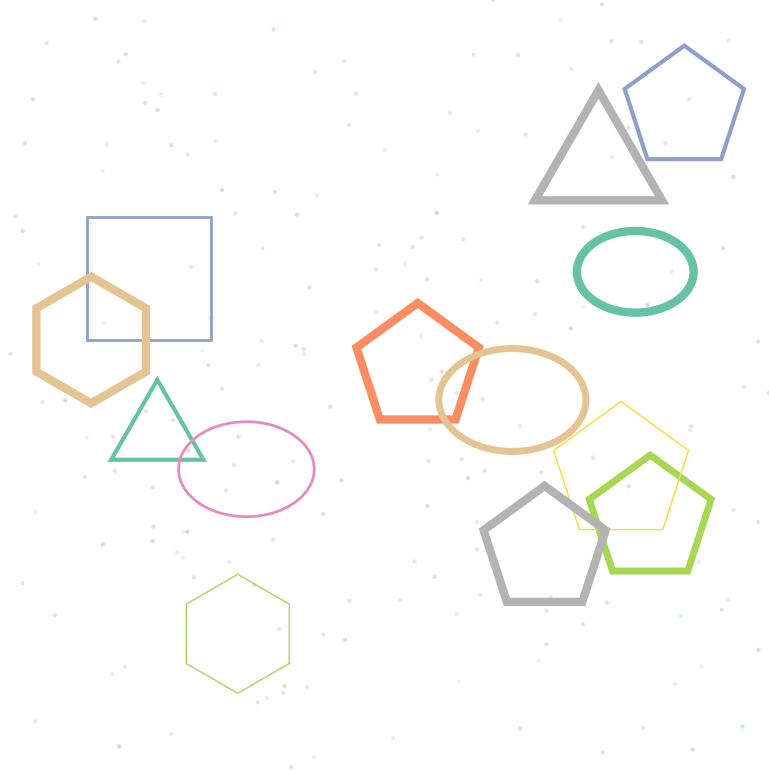[{"shape": "triangle", "thickness": 1.5, "radius": 0.35, "center": [0.204, 0.437]}, {"shape": "oval", "thickness": 3, "radius": 0.38, "center": [0.825, 0.647]}, {"shape": "pentagon", "thickness": 3, "radius": 0.42, "center": [0.542, 0.523]}, {"shape": "square", "thickness": 1, "radius": 0.4, "center": [0.194, 0.638]}, {"shape": "pentagon", "thickness": 1.5, "radius": 0.41, "center": [0.889, 0.859]}, {"shape": "oval", "thickness": 1, "radius": 0.44, "center": [0.32, 0.391]}, {"shape": "pentagon", "thickness": 2.5, "radius": 0.42, "center": [0.844, 0.326]}, {"shape": "hexagon", "thickness": 0.5, "radius": 0.39, "center": [0.309, 0.177]}, {"shape": "pentagon", "thickness": 0.5, "radius": 0.46, "center": [0.807, 0.387]}, {"shape": "oval", "thickness": 2.5, "radius": 0.48, "center": [0.665, 0.481]}, {"shape": "hexagon", "thickness": 3, "radius": 0.41, "center": [0.118, 0.558]}, {"shape": "triangle", "thickness": 3, "radius": 0.48, "center": [0.777, 0.788]}, {"shape": "pentagon", "thickness": 3, "radius": 0.42, "center": [0.707, 0.286]}]